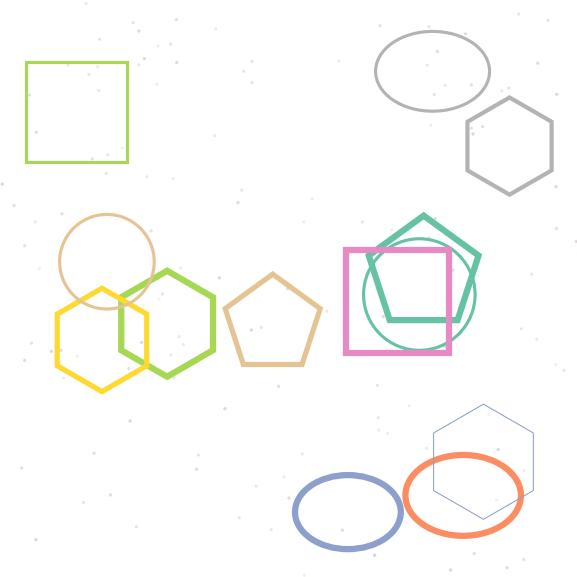[{"shape": "circle", "thickness": 1.5, "radius": 0.48, "center": [0.726, 0.489]}, {"shape": "pentagon", "thickness": 3, "radius": 0.5, "center": [0.734, 0.526]}, {"shape": "oval", "thickness": 3, "radius": 0.5, "center": [0.802, 0.141]}, {"shape": "hexagon", "thickness": 0.5, "radius": 0.5, "center": [0.837, 0.2]}, {"shape": "oval", "thickness": 3, "radius": 0.46, "center": [0.602, 0.112]}, {"shape": "square", "thickness": 3, "radius": 0.45, "center": [0.688, 0.477]}, {"shape": "square", "thickness": 1.5, "radius": 0.44, "center": [0.133, 0.805]}, {"shape": "hexagon", "thickness": 3, "radius": 0.46, "center": [0.289, 0.439]}, {"shape": "hexagon", "thickness": 2.5, "radius": 0.45, "center": [0.177, 0.411]}, {"shape": "circle", "thickness": 1.5, "radius": 0.41, "center": [0.185, 0.546]}, {"shape": "pentagon", "thickness": 2.5, "radius": 0.43, "center": [0.472, 0.438]}, {"shape": "oval", "thickness": 1.5, "radius": 0.49, "center": [0.749, 0.876]}, {"shape": "hexagon", "thickness": 2, "radius": 0.42, "center": [0.882, 0.746]}]